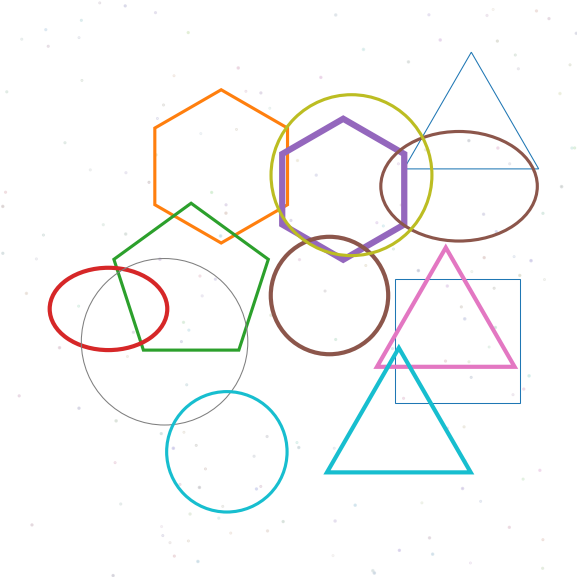[{"shape": "triangle", "thickness": 0.5, "radius": 0.67, "center": [0.816, 0.774]}, {"shape": "square", "thickness": 0.5, "radius": 0.54, "center": [0.792, 0.409]}, {"shape": "hexagon", "thickness": 1.5, "radius": 0.66, "center": [0.383, 0.711]}, {"shape": "pentagon", "thickness": 1.5, "radius": 0.7, "center": [0.331, 0.507]}, {"shape": "oval", "thickness": 2, "radius": 0.51, "center": [0.188, 0.464]}, {"shape": "hexagon", "thickness": 3, "radius": 0.61, "center": [0.594, 0.671]}, {"shape": "circle", "thickness": 2, "radius": 0.51, "center": [0.571, 0.487]}, {"shape": "oval", "thickness": 1.5, "radius": 0.68, "center": [0.795, 0.677]}, {"shape": "triangle", "thickness": 2, "radius": 0.69, "center": [0.772, 0.433]}, {"shape": "circle", "thickness": 0.5, "radius": 0.72, "center": [0.285, 0.407]}, {"shape": "circle", "thickness": 1.5, "radius": 0.7, "center": [0.609, 0.696]}, {"shape": "circle", "thickness": 1.5, "radius": 0.52, "center": [0.393, 0.217]}, {"shape": "triangle", "thickness": 2, "radius": 0.72, "center": [0.691, 0.253]}]